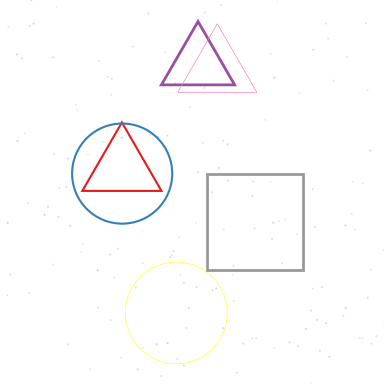[{"shape": "triangle", "thickness": 1.5, "radius": 0.59, "center": [0.317, 0.563]}, {"shape": "circle", "thickness": 1.5, "radius": 0.65, "center": [0.317, 0.549]}, {"shape": "triangle", "thickness": 2, "radius": 0.55, "center": [0.514, 0.834]}, {"shape": "circle", "thickness": 0.5, "radius": 0.66, "center": [0.458, 0.187]}, {"shape": "triangle", "thickness": 0.5, "radius": 0.59, "center": [0.564, 0.82]}, {"shape": "square", "thickness": 2, "radius": 0.62, "center": [0.663, 0.423]}]